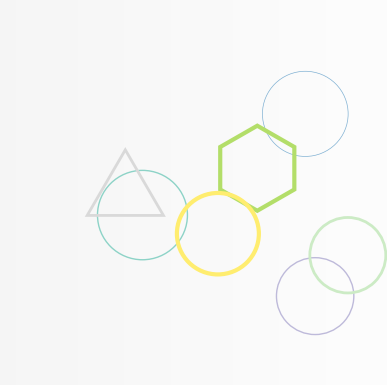[{"shape": "circle", "thickness": 1, "radius": 0.58, "center": [0.368, 0.441]}, {"shape": "circle", "thickness": 1, "radius": 0.5, "center": [0.813, 0.231]}, {"shape": "circle", "thickness": 0.5, "radius": 0.55, "center": [0.788, 0.704]}, {"shape": "hexagon", "thickness": 3, "radius": 0.55, "center": [0.664, 0.563]}, {"shape": "triangle", "thickness": 2, "radius": 0.57, "center": [0.323, 0.497]}, {"shape": "circle", "thickness": 2, "radius": 0.49, "center": [0.898, 0.337]}, {"shape": "circle", "thickness": 3, "radius": 0.53, "center": [0.562, 0.393]}]